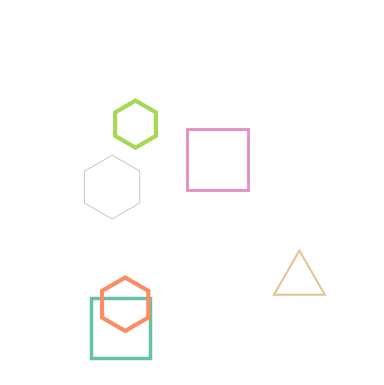[{"shape": "square", "thickness": 2.5, "radius": 0.39, "center": [0.313, 0.147]}, {"shape": "hexagon", "thickness": 3, "radius": 0.35, "center": [0.325, 0.21]}, {"shape": "square", "thickness": 2, "radius": 0.4, "center": [0.564, 0.586]}, {"shape": "hexagon", "thickness": 3, "radius": 0.31, "center": [0.352, 0.678]}, {"shape": "triangle", "thickness": 1.5, "radius": 0.38, "center": [0.778, 0.273]}, {"shape": "hexagon", "thickness": 0.5, "radius": 0.41, "center": [0.291, 0.514]}]